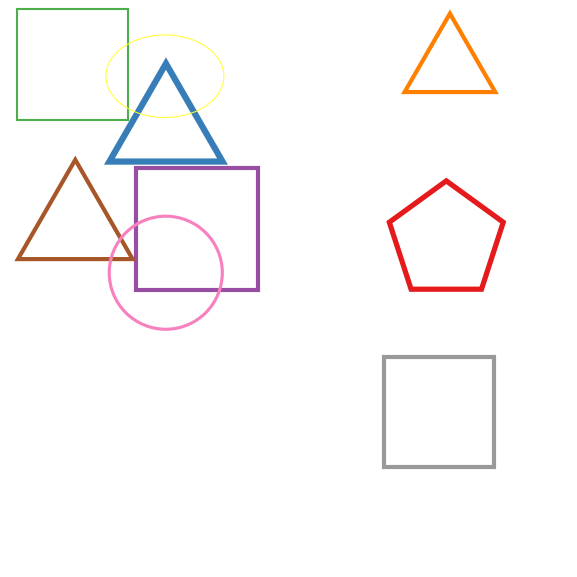[{"shape": "pentagon", "thickness": 2.5, "radius": 0.52, "center": [0.773, 0.582]}, {"shape": "triangle", "thickness": 3, "radius": 0.57, "center": [0.287, 0.776]}, {"shape": "square", "thickness": 1, "radius": 0.48, "center": [0.126, 0.887]}, {"shape": "square", "thickness": 2, "radius": 0.53, "center": [0.341, 0.602]}, {"shape": "triangle", "thickness": 2, "radius": 0.45, "center": [0.779, 0.885]}, {"shape": "oval", "thickness": 0.5, "radius": 0.51, "center": [0.286, 0.867]}, {"shape": "triangle", "thickness": 2, "radius": 0.57, "center": [0.13, 0.608]}, {"shape": "circle", "thickness": 1.5, "radius": 0.49, "center": [0.287, 0.527]}, {"shape": "square", "thickness": 2, "radius": 0.47, "center": [0.76, 0.286]}]